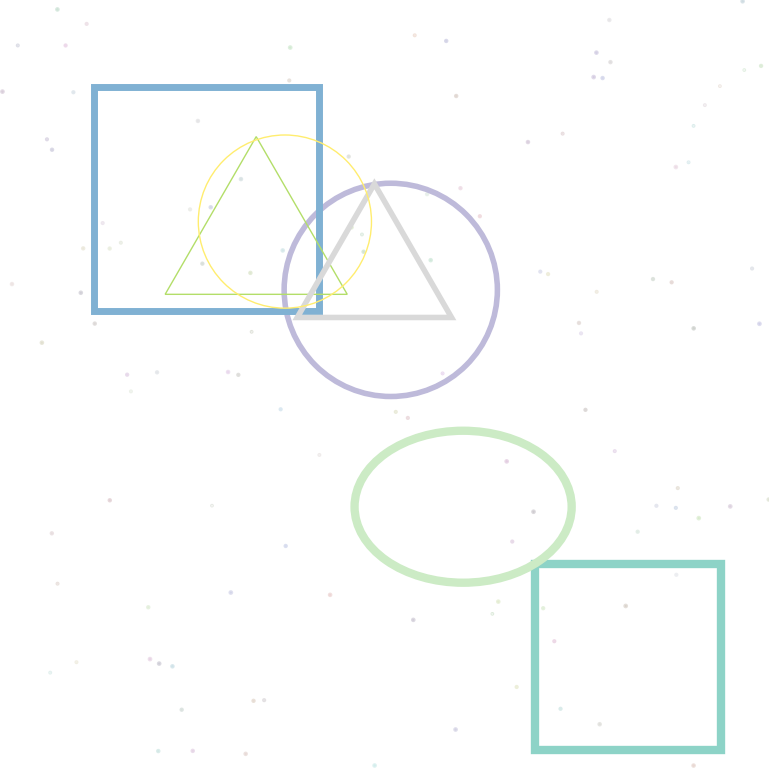[{"shape": "square", "thickness": 3, "radius": 0.61, "center": [0.816, 0.147]}, {"shape": "circle", "thickness": 2, "radius": 0.69, "center": [0.507, 0.624]}, {"shape": "square", "thickness": 2.5, "radius": 0.73, "center": [0.268, 0.742]}, {"shape": "triangle", "thickness": 0.5, "radius": 0.68, "center": [0.333, 0.686]}, {"shape": "triangle", "thickness": 2, "radius": 0.58, "center": [0.486, 0.646]}, {"shape": "oval", "thickness": 3, "radius": 0.7, "center": [0.601, 0.342]}, {"shape": "circle", "thickness": 0.5, "radius": 0.56, "center": [0.37, 0.712]}]